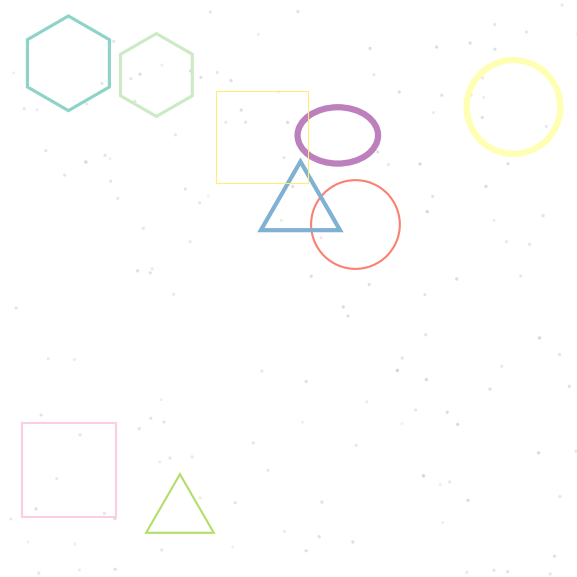[{"shape": "hexagon", "thickness": 1.5, "radius": 0.41, "center": [0.118, 0.89]}, {"shape": "circle", "thickness": 3, "radius": 0.41, "center": [0.889, 0.814]}, {"shape": "circle", "thickness": 1, "radius": 0.38, "center": [0.616, 0.61]}, {"shape": "triangle", "thickness": 2, "radius": 0.4, "center": [0.52, 0.64]}, {"shape": "triangle", "thickness": 1, "radius": 0.34, "center": [0.312, 0.11]}, {"shape": "square", "thickness": 1, "radius": 0.41, "center": [0.12, 0.185]}, {"shape": "oval", "thickness": 3, "radius": 0.35, "center": [0.585, 0.765]}, {"shape": "hexagon", "thickness": 1.5, "radius": 0.36, "center": [0.271, 0.869]}, {"shape": "square", "thickness": 0.5, "radius": 0.4, "center": [0.453, 0.762]}]